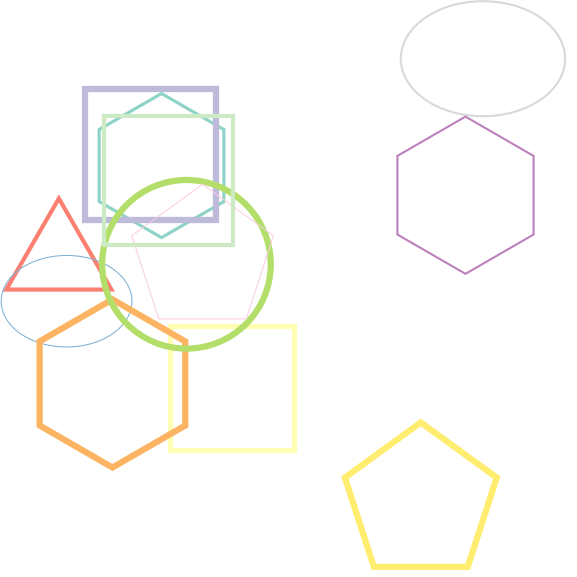[{"shape": "hexagon", "thickness": 1.5, "radius": 0.62, "center": [0.28, 0.712]}, {"shape": "square", "thickness": 2.5, "radius": 0.53, "center": [0.401, 0.327]}, {"shape": "square", "thickness": 3, "radius": 0.57, "center": [0.26, 0.732]}, {"shape": "triangle", "thickness": 2, "radius": 0.53, "center": [0.102, 0.55]}, {"shape": "oval", "thickness": 0.5, "radius": 0.57, "center": [0.115, 0.478]}, {"shape": "hexagon", "thickness": 3, "radius": 0.73, "center": [0.195, 0.335]}, {"shape": "circle", "thickness": 3, "radius": 0.73, "center": [0.323, 0.541]}, {"shape": "pentagon", "thickness": 0.5, "radius": 0.64, "center": [0.351, 0.551]}, {"shape": "oval", "thickness": 1, "radius": 0.71, "center": [0.836, 0.898]}, {"shape": "hexagon", "thickness": 1, "radius": 0.68, "center": [0.806, 0.661]}, {"shape": "square", "thickness": 2, "radius": 0.56, "center": [0.292, 0.687]}, {"shape": "pentagon", "thickness": 3, "radius": 0.69, "center": [0.729, 0.129]}]